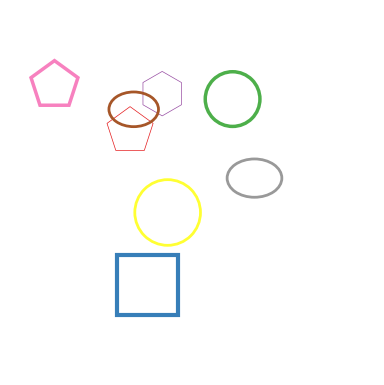[{"shape": "pentagon", "thickness": 0.5, "radius": 0.31, "center": [0.338, 0.66]}, {"shape": "square", "thickness": 3, "radius": 0.39, "center": [0.383, 0.26]}, {"shape": "circle", "thickness": 2.5, "radius": 0.36, "center": [0.604, 0.743]}, {"shape": "hexagon", "thickness": 0.5, "radius": 0.29, "center": [0.421, 0.757]}, {"shape": "circle", "thickness": 2, "radius": 0.43, "center": [0.435, 0.448]}, {"shape": "oval", "thickness": 2, "radius": 0.32, "center": [0.347, 0.716]}, {"shape": "pentagon", "thickness": 2.5, "radius": 0.32, "center": [0.141, 0.778]}, {"shape": "oval", "thickness": 2, "radius": 0.36, "center": [0.661, 0.537]}]